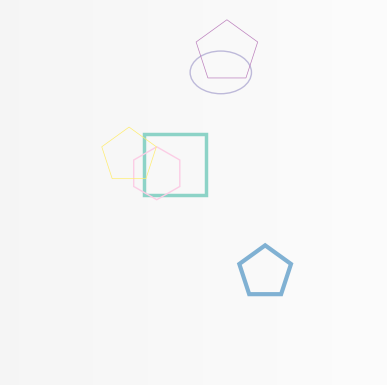[{"shape": "square", "thickness": 2.5, "radius": 0.4, "center": [0.452, 0.572]}, {"shape": "oval", "thickness": 1, "radius": 0.4, "center": [0.57, 0.812]}, {"shape": "pentagon", "thickness": 3, "radius": 0.35, "center": [0.684, 0.293]}, {"shape": "hexagon", "thickness": 1, "radius": 0.34, "center": [0.405, 0.55]}, {"shape": "pentagon", "thickness": 0.5, "radius": 0.42, "center": [0.586, 0.865]}, {"shape": "pentagon", "thickness": 0.5, "radius": 0.37, "center": [0.333, 0.596]}]